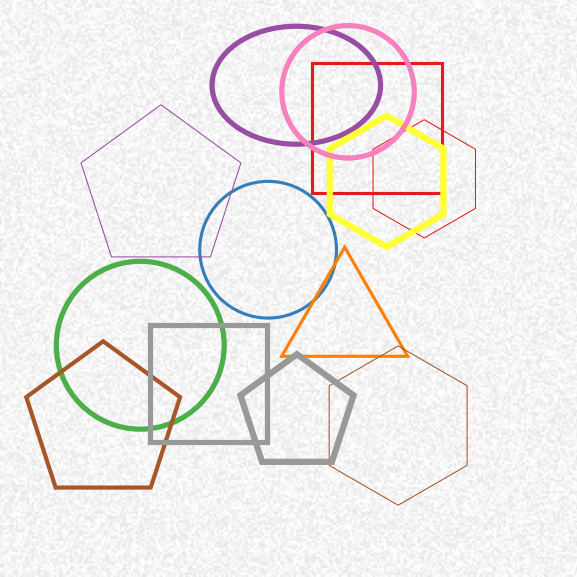[{"shape": "square", "thickness": 1.5, "radius": 0.56, "center": [0.653, 0.778]}, {"shape": "hexagon", "thickness": 0.5, "radius": 0.51, "center": [0.735, 0.689]}, {"shape": "circle", "thickness": 1.5, "radius": 0.59, "center": [0.464, 0.567]}, {"shape": "circle", "thickness": 2.5, "radius": 0.73, "center": [0.243, 0.401]}, {"shape": "pentagon", "thickness": 0.5, "radius": 0.73, "center": [0.279, 0.672]}, {"shape": "oval", "thickness": 2.5, "radius": 0.73, "center": [0.513, 0.852]}, {"shape": "triangle", "thickness": 1.5, "radius": 0.63, "center": [0.597, 0.445]}, {"shape": "hexagon", "thickness": 3, "radius": 0.57, "center": [0.669, 0.685]}, {"shape": "pentagon", "thickness": 2, "radius": 0.7, "center": [0.179, 0.268]}, {"shape": "hexagon", "thickness": 0.5, "radius": 0.69, "center": [0.689, 0.262]}, {"shape": "circle", "thickness": 2.5, "radius": 0.57, "center": [0.603, 0.84]}, {"shape": "pentagon", "thickness": 3, "radius": 0.52, "center": [0.514, 0.283]}, {"shape": "square", "thickness": 2.5, "radius": 0.5, "center": [0.36, 0.335]}]